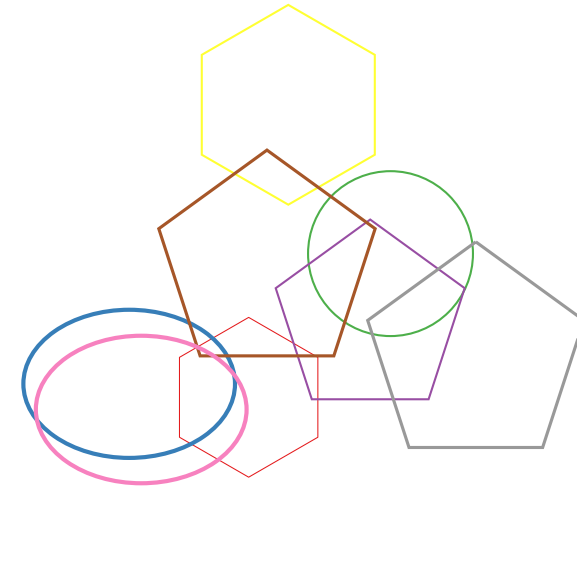[{"shape": "hexagon", "thickness": 0.5, "radius": 0.69, "center": [0.431, 0.311]}, {"shape": "oval", "thickness": 2, "radius": 0.92, "center": [0.224, 0.334]}, {"shape": "circle", "thickness": 1, "radius": 0.71, "center": [0.676, 0.56]}, {"shape": "pentagon", "thickness": 1, "radius": 0.86, "center": [0.641, 0.447]}, {"shape": "hexagon", "thickness": 1, "radius": 0.86, "center": [0.499, 0.818]}, {"shape": "pentagon", "thickness": 1.5, "radius": 0.98, "center": [0.462, 0.542]}, {"shape": "oval", "thickness": 2, "radius": 0.91, "center": [0.245, 0.29]}, {"shape": "pentagon", "thickness": 1.5, "radius": 0.98, "center": [0.824, 0.383]}]